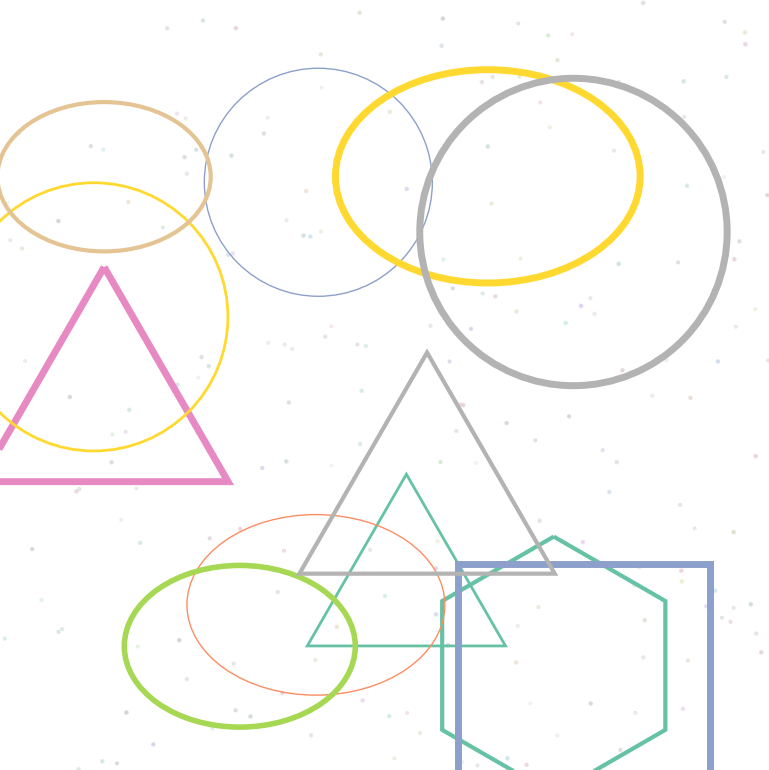[{"shape": "hexagon", "thickness": 1.5, "radius": 0.84, "center": [0.719, 0.136]}, {"shape": "triangle", "thickness": 1, "radius": 0.74, "center": [0.528, 0.235]}, {"shape": "oval", "thickness": 0.5, "radius": 0.84, "center": [0.41, 0.214]}, {"shape": "square", "thickness": 2.5, "radius": 0.82, "center": [0.758, 0.103]}, {"shape": "circle", "thickness": 0.5, "radius": 0.74, "center": [0.413, 0.763]}, {"shape": "triangle", "thickness": 2.5, "radius": 0.93, "center": [0.135, 0.467]}, {"shape": "oval", "thickness": 2, "radius": 0.75, "center": [0.311, 0.161]}, {"shape": "oval", "thickness": 2.5, "radius": 0.99, "center": [0.634, 0.771]}, {"shape": "circle", "thickness": 1, "radius": 0.87, "center": [0.122, 0.588]}, {"shape": "oval", "thickness": 1.5, "radius": 0.69, "center": [0.135, 0.77]}, {"shape": "triangle", "thickness": 1.5, "radius": 0.96, "center": [0.555, 0.351]}, {"shape": "circle", "thickness": 2.5, "radius": 1.0, "center": [0.745, 0.699]}]